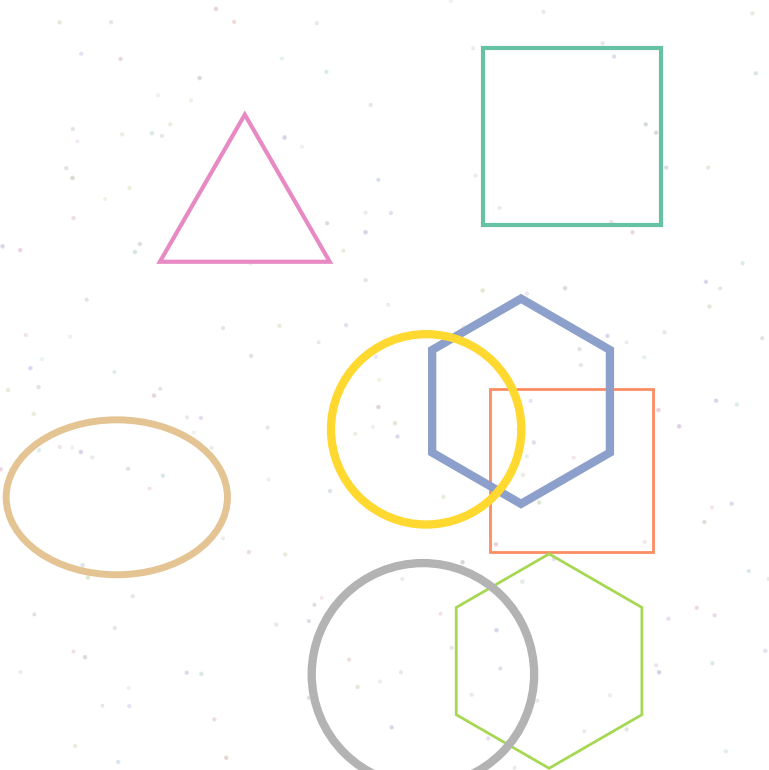[{"shape": "square", "thickness": 1.5, "radius": 0.58, "center": [0.743, 0.823]}, {"shape": "square", "thickness": 1, "radius": 0.53, "center": [0.743, 0.389]}, {"shape": "hexagon", "thickness": 3, "radius": 0.67, "center": [0.677, 0.479]}, {"shape": "triangle", "thickness": 1.5, "radius": 0.64, "center": [0.318, 0.724]}, {"shape": "hexagon", "thickness": 1, "radius": 0.7, "center": [0.713, 0.141]}, {"shape": "circle", "thickness": 3, "radius": 0.62, "center": [0.553, 0.442]}, {"shape": "oval", "thickness": 2.5, "radius": 0.72, "center": [0.152, 0.354]}, {"shape": "circle", "thickness": 3, "radius": 0.72, "center": [0.549, 0.124]}]